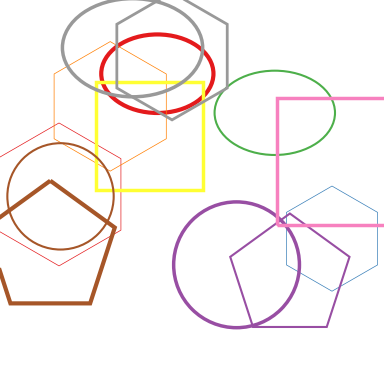[{"shape": "oval", "thickness": 3, "radius": 0.73, "center": [0.409, 0.809]}, {"shape": "hexagon", "thickness": 0.5, "radius": 0.93, "center": [0.153, 0.495]}, {"shape": "hexagon", "thickness": 0.5, "radius": 0.68, "center": [0.862, 0.38]}, {"shape": "oval", "thickness": 1.5, "radius": 0.78, "center": [0.714, 0.707]}, {"shape": "circle", "thickness": 2.5, "radius": 0.82, "center": [0.614, 0.312]}, {"shape": "pentagon", "thickness": 1.5, "radius": 0.81, "center": [0.753, 0.282]}, {"shape": "hexagon", "thickness": 0.5, "radius": 0.84, "center": [0.286, 0.724]}, {"shape": "square", "thickness": 2.5, "radius": 0.7, "center": [0.388, 0.646]}, {"shape": "circle", "thickness": 1.5, "radius": 0.69, "center": [0.157, 0.49]}, {"shape": "pentagon", "thickness": 3, "radius": 0.88, "center": [0.131, 0.354]}, {"shape": "square", "thickness": 2.5, "radius": 0.83, "center": [0.885, 0.582]}, {"shape": "oval", "thickness": 2.5, "radius": 0.91, "center": [0.344, 0.876]}, {"shape": "hexagon", "thickness": 2, "radius": 0.83, "center": [0.447, 0.854]}]